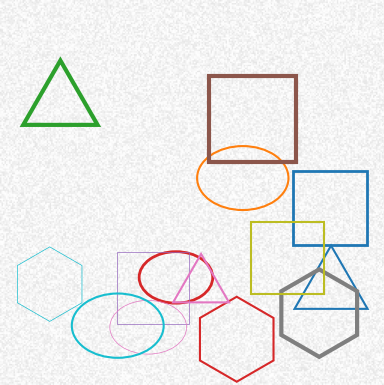[{"shape": "triangle", "thickness": 1.5, "radius": 0.55, "center": [0.86, 0.253]}, {"shape": "square", "thickness": 2, "radius": 0.48, "center": [0.857, 0.459]}, {"shape": "oval", "thickness": 1.5, "radius": 0.59, "center": [0.631, 0.538]}, {"shape": "triangle", "thickness": 3, "radius": 0.56, "center": [0.157, 0.731]}, {"shape": "oval", "thickness": 2, "radius": 0.48, "center": [0.457, 0.279]}, {"shape": "hexagon", "thickness": 1.5, "radius": 0.55, "center": [0.615, 0.119]}, {"shape": "square", "thickness": 0.5, "radius": 0.47, "center": [0.397, 0.251]}, {"shape": "square", "thickness": 3, "radius": 0.56, "center": [0.657, 0.691]}, {"shape": "oval", "thickness": 0.5, "radius": 0.5, "center": [0.385, 0.15]}, {"shape": "triangle", "thickness": 1.5, "radius": 0.42, "center": [0.522, 0.257]}, {"shape": "hexagon", "thickness": 3, "radius": 0.57, "center": [0.829, 0.187]}, {"shape": "square", "thickness": 1.5, "radius": 0.47, "center": [0.747, 0.33]}, {"shape": "hexagon", "thickness": 0.5, "radius": 0.48, "center": [0.129, 0.262]}, {"shape": "oval", "thickness": 1.5, "radius": 0.6, "center": [0.306, 0.154]}]